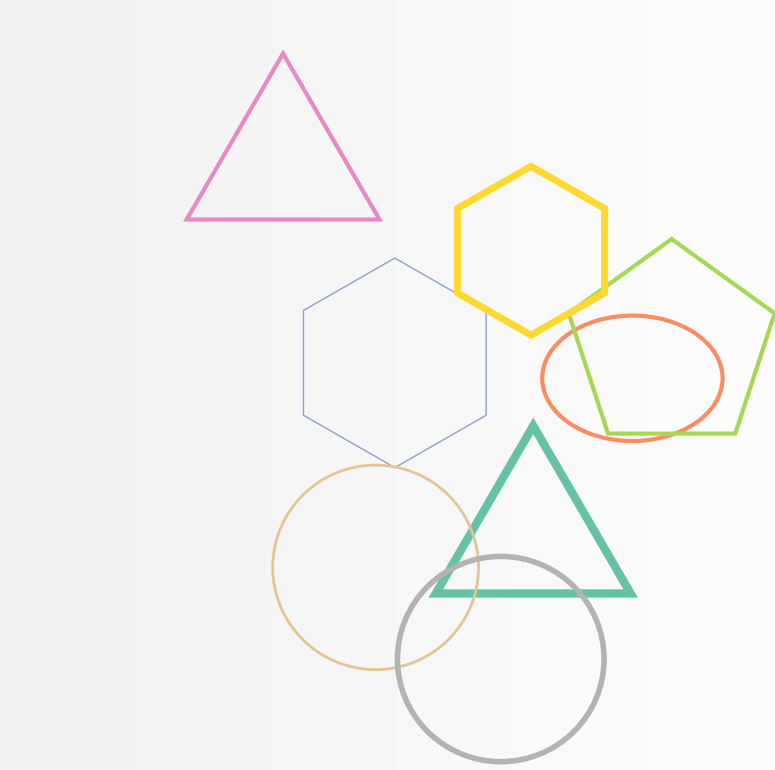[{"shape": "triangle", "thickness": 3, "radius": 0.73, "center": [0.688, 0.302]}, {"shape": "oval", "thickness": 1.5, "radius": 0.58, "center": [0.816, 0.509]}, {"shape": "hexagon", "thickness": 0.5, "radius": 0.68, "center": [0.509, 0.529]}, {"shape": "triangle", "thickness": 1.5, "radius": 0.72, "center": [0.365, 0.787]}, {"shape": "pentagon", "thickness": 1.5, "radius": 0.7, "center": [0.867, 0.55]}, {"shape": "hexagon", "thickness": 2.5, "radius": 0.55, "center": [0.685, 0.674]}, {"shape": "circle", "thickness": 1, "radius": 0.66, "center": [0.485, 0.263]}, {"shape": "circle", "thickness": 2, "radius": 0.67, "center": [0.646, 0.144]}]